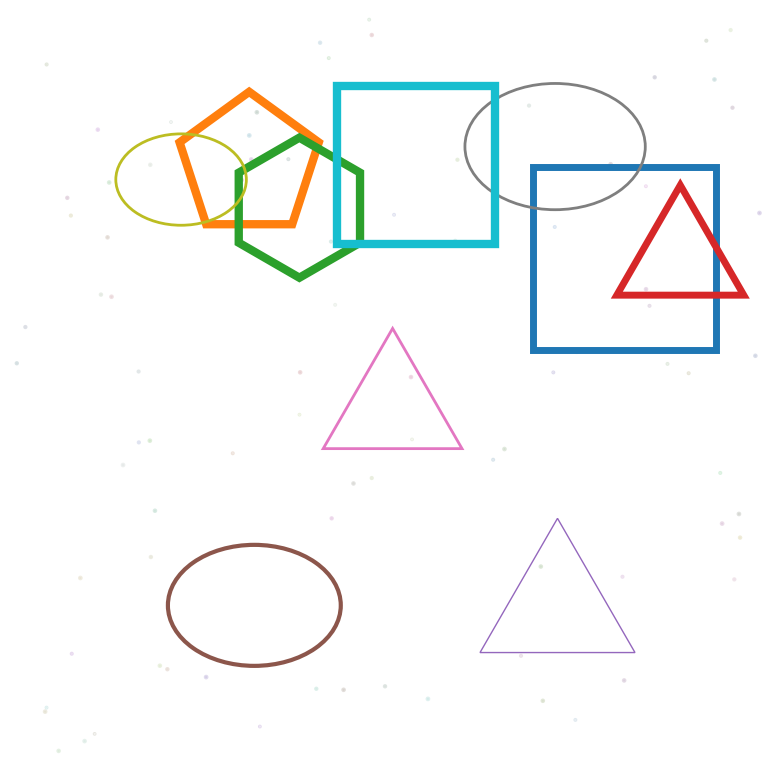[{"shape": "square", "thickness": 2.5, "radius": 0.59, "center": [0.811, 0.664]}, {"shape": "pentagon", "thickness": 3, "radius": 0.48, "center": [0.324, 0.786]}, {"shape": "hexagon", "thickness": 3, "radius": 0.45, "center": [0.389, 0.73]}, {"shape": "triangle", "thickness": 2.5, "radius": 0.48, "center": [0.883, 0.664]}, {"shape": "triangle", "thickness": 0.5, "radius": 0.58, "center": [0.724, 0.211]}, {"shape": "oval", "thickness": 1.5, "radius": 0.56, "center": [0.33, 0.214]}, {"shape": "triangle", "thickness": 1, "radius": 0.52, "center": [0.51, 0.469]}, {"shape": "oval", "thickness": 1, "radius": 0.59, "center": [0.721, 0.81]}, {"shape": "oval", "thickness": 1, "radius": 0.42, "center": [0.235, 0.767]}, {"shape": "square", "thickness": 3, "radius": 0.51, "center": [0.54, 0.785]}]